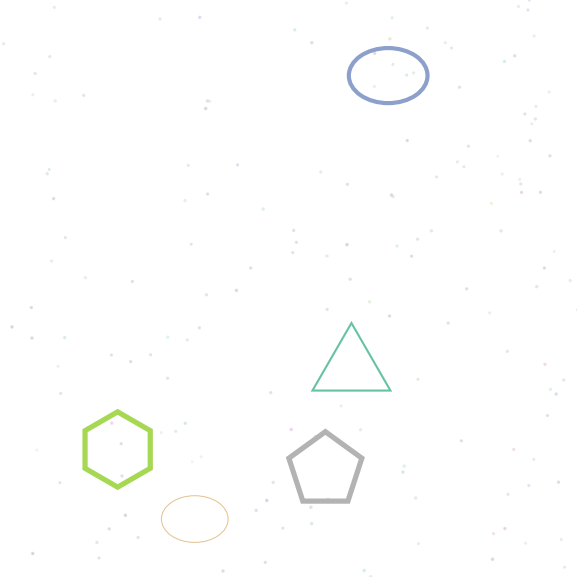[{"shape": "triangle", "thickness": 1, "radius": 0.39, "center": [0.609, 0.362]}, {"shape": "oval", "thickness": 2, "radius": 0.34, "center": [0.672, 0.868]}, {"shape": "hexagon", "thickness": 2.5, "radius": 0.33, "center": [0.204, 0.221]}, {"shape": "oval", "thickness": 0.5, "radius": 0.29, "center": [0.337, 0.1]}, {"shape": "pentagon", "thickness": 2.5, "radius": 0.33, "center": [0.563, 0.185]}]